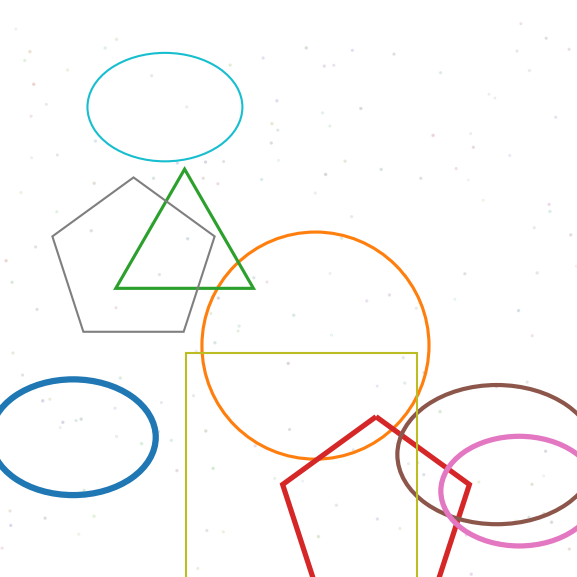[{"shape": "oval", "thickness": 3, "radius": 0.72, "center": [0.127, 0.242]}, {"shape": "circle", "thickness": 1.5, "radius": 0.98, "center": [0.546, 0.401]}, {"shape": "triangle", "thickness": 1.5, "radius": 0.69, "center": [0.32, 0.569]}, {"shape": "pentagon", "thickness": 2.5, "radius": 0.85, "center": [0.651, 0.108]}, {"shape": "oval", "thickness": 2, "radius": 0.86, "center": [0.86, 0.212]}, {"shape": "oval", "thickness": 2.5, "radius": 0.68, "center": [0.899, 0.149]}, {"shape": "pentagon", "thickness": 1, "radius": 0.74, "center": [0.231, 0.544]}, {"shape": "square", "thickness": 1, "radius": 1.0, "center": [0.522, 0.188]}, {"shape": "oval", "thickness": 1, "radius": 0.67, "center": [0.286, 0.814]}]